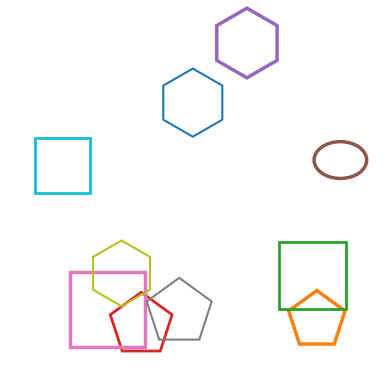[{"shape": "hexagon", "thickness": 1.5, "radius": 0.44, "center": [0.501, 0.733]}, {"shape": "pentagon", "thickness": 2.5, "radius": 0.38, "center": [0.823, 0.169]}, {"shape": "square", "thickness": 2, "radius": 0.44, "center": [0.811, 0.285]}, {"shape": "pentagon", "thickness": 2, "radius": 0.42, "center": [0.367, 0.157]}, {"shape": "hexagon", "thickness": 2.5, "radius": 0.45, "center": [0.641, 0.888]}, {"shape": "oval", "thickness": 2.5, "radius": 0.34, "center": [0.884, 0.584]}, {"shape": "square", "thickness": 2.5, "radius": 0.49, "center": [0.28, 0.196]}, {"shape": "pentagon", "thickness": 1.5, "radius": 0.44, "center": [0.466, 0.19]}, {"shape": "hexagon", "thickness": 1.5, "radius": 0.43, "center": [0.316, 0.29]}, {"shape": "square", "thickness": 2, "radius": 0.36, "center": [0.163, 0.57]}]